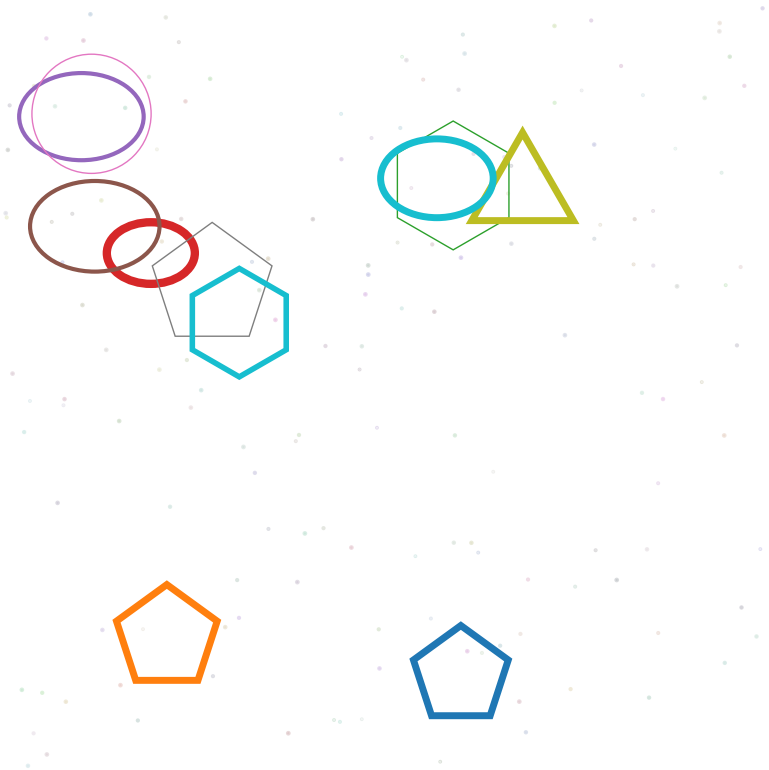[{"shape": "pentagon", "thickness": 2.5, "radius": 0.32, "center": [0.599, 0.123]}, {"shape": "pentagon", "thickness": 2.5, "radius": 0.34, "center": [0.217, 0.172]}, {"shape": "hexagon", "thickness": 0.5, "radius": 0.42, "center": [0.589, 0.759]}, {"shape": "oval", "thickness": 3, "radius": 0.29, "center": [0.196, 0.671]}, {"shape": "oval", "thickness": 1.5, "radius": 0.4, "center": [0.106, 0.849]}, {"shape": "oval", "thickness": 1.5, "radius": 0.42, "center": [0.123, 0.706]}, {"shape": "circle", "thickness": 0.5, "radius": 0.39, "center": [0.119, 0.852]}, {"shape": "pentagon", "thickness": 0.5, "radius": 0.41, "center": [0.276, 0.629]}, {"shape": "triangle", "thickness": 2.5, "radius": 0.38, "center": [0.679, 0.752]}, {"shape": "oval", "thickness": 2.5, "radius": 0.37, "center": [0.567, 0.768]}, {"shape": "hexagon", "thickness": 2, "radius": 0.35, "center": [0.311, 0.581]}]